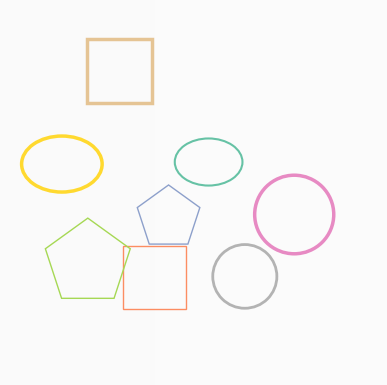[{"shape": "oval", "thickness": 1.5, "radius": 0.44, "center": [0.538, 0.579]}, {"shape": "square", "thickness": 1, "radius": 0.41, "center": [0.399, 0.28]}, {"shape": "pentagon", "thickness": 1, "radius": 0.42, "center": [0.435, 0.435]}, {"shape": "circle", "thickness": 2.5, "radius": 0.51, "center": [0.759, 0.443]}, {"shape": "pentagon", "thickness": 1, "radius": 0.58, "center": [0.227, 0.318]}, {"shape": "oval", "thickness": 2.5, "radius": 0.52, "center": [0.16, 0.574]}, {"shape": "square", "thickness": 2.5, "radius": 0.42, "center": [0.307, 0.815]}, {"shape": "circle", "thickness": 2, "radius": 0.41, "center": [0.632, 0.282]}]